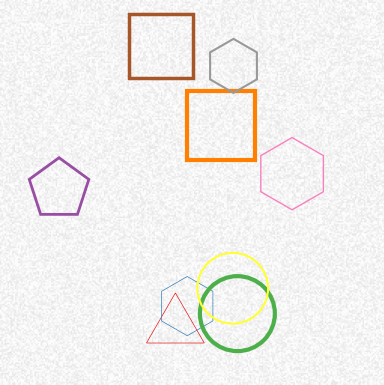[{"shape": "triangle", "thickness": 0.5, "radius": 0.43, "center": [0.456, 0.152]}, {"shape": "hexagon", "thickness": 0.5, "radius": 0.38, "center": [0.486, 0.205]}, {"shape": "circle", "thickness": 3, "radius": 0.49, "center": [0.617, 0.185]}, {"shape": "pentagon", "thickness": 2, "radius": 0.41, "center": [0.153, 0.509]}, {"shape": "square", "thickness": 3, "radius": 0.44, "center": [0.573, 0.674]}, {"shape": "circle", "thickness": 1.5, "radius": 0.46, "center": [0.604, 0.251]}, {"shape": "square", "thickness": 2.5, "radius": 0.42, "center": [0.418, 0.882]}, {"shape": "hexagon", "thickness": 1, "radius": 0.47, "center": [0.759, 0.549]}, {"shape": "hexagon", "thickness": 1.5, "radius": 0.35, "center": [0.607, 0.829]}]